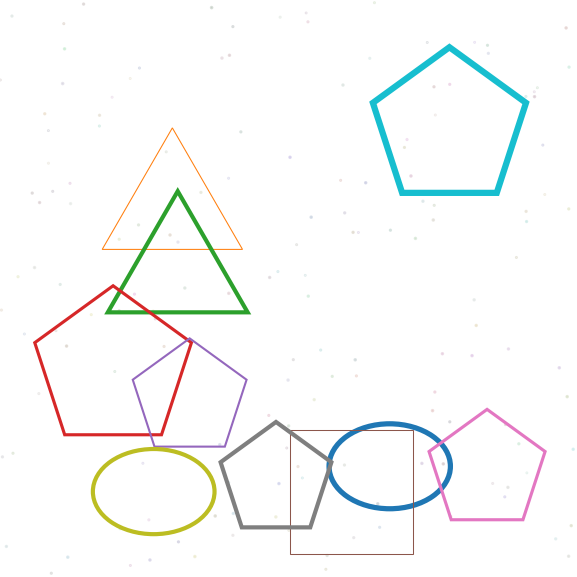[{"shape": "oval", "thickness": 2.5, "radius": 0.53, "center": [0.675, 0.192]}, {"shape": "triangle", "thickness": 0.5, "radius": 0.7, "center": [0.298, 0.637]}, {"shape": "triangle", "thickness": 2, "radius": 0.7, "center": [0.308, 0.528]}, {"shape": "pentagon", "thickness": 1.5, "radius": 0.71, "center": [0.196, 0.362]}, {"shape": "pentagon", "thickness": 1, "radius": 0.52, "center": [0.328, 0.31]}, {"shape": "square", "thickness": 0.5, "radius": 0.54, "center": [0.609, 0.148]}, {"shape": "pentagon", "thickness": 1.5, "radius": 0.53, "center": [0.843, 0.185]}, {"shape": "pentagon", "thickness": 2, "radius": 0.5, "center": [0.478, 0.168]}, {"shape": "oval", "thickness": 2, "radius": 0.53, "center": [0.266, 0.148]}, {"shape": "pentagon", "thickness": 3, "radius": 0.7, "center": [0.778, 0.778]}]